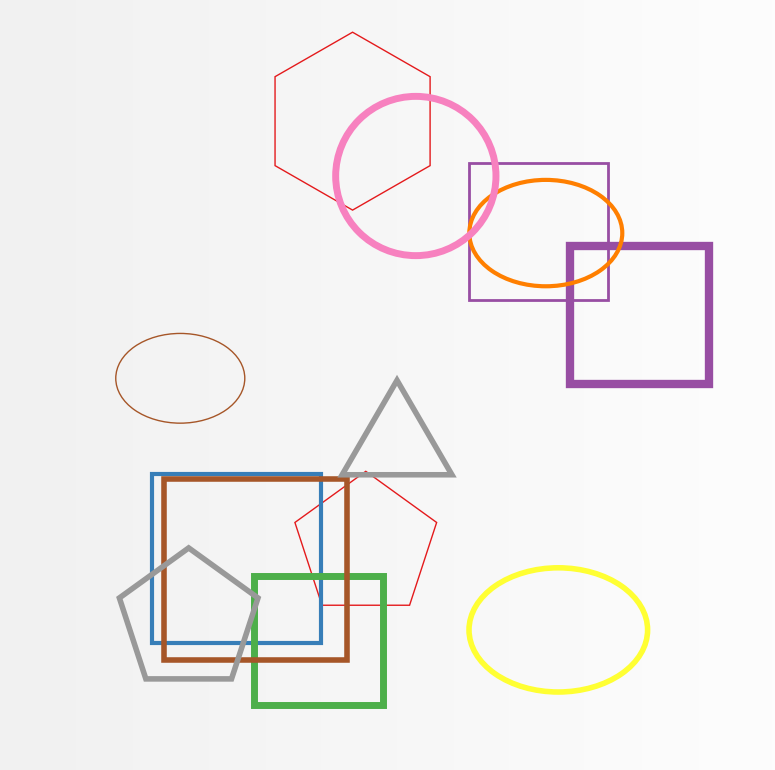[{"shape": "hexagon", "thickness": 0.5, "radius": 0.58, "center": [0.455, 0.843]}, {"shape": "pentagon", "thickness": 0.5, "radius": 0.48, "center": [0.472, 0.292]}, {"shape": "square", "thickness": 1.5, "radius": 0.55, "center": [0.305, 0.275]}, {"shape": "square", "thickness": 2.5, "radius": 0.42, "center": [0.411, 0.168]}, {"shape": "square", "thickness": 3, "radius": 0.45, "center": [0.825, 0.591]}, {"shape": "square", "thickness": 1, "radius": 0.45, "center": [0.695, 0.7]}, {"shape": "oval", "thickness": 1.5, "radius": 0.49, "center": [0.704, 0.697]}, {"shape": "oval", "thickness": 2, "radius": 0.58, "center": [0.72, 0.182]}, {"shape": "square", "thickness": 2, "radius": 0.59, "center": [0.329, 0.26]}, {"shape": "oval", "thickness": 0.5, "radius": 0.42, "center": [0.233, 0.509]}, {"shape": "circle", "thickness": 2.5, "radius": 0.52, "center": [0.537, 0.771]}, {"shape": "pentagon", "thickness": 2, "radius": 0.47, "center": [0.243, 0.194]}, {"shape": "triangle", "thickness": 2, "radius": 0.41, "center": [0.512, 0.424]}]